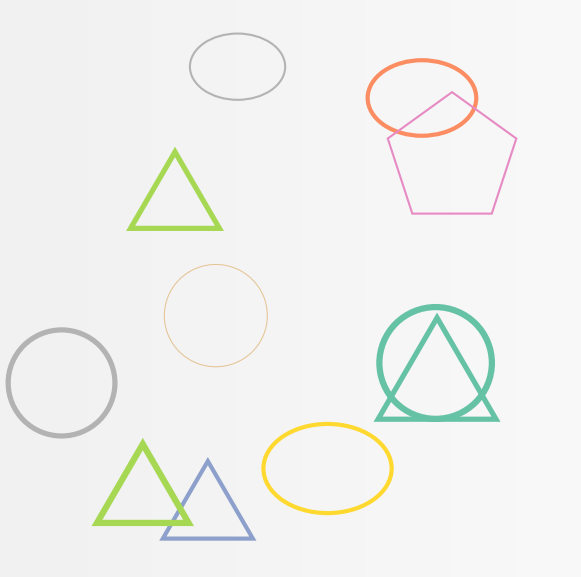[{"shape": "circle", "thickness": 3, "radius": 0.48, "center": [0.749, 0.371]}, {"shape": "triangle", "thickness": 2.5, "radius": 0.59, "center": [0.752, 0.332]}, {"shape": "oval", "thickness": 2, "radius": 0.47, "center": [0.726, 0.829]}, {"shape": "triangle", "thickness": 2, "radius": 0.45, "center": [0.358, 0.111]}, {"shape": "pentagon", "thickness": 1, "radius": 0.58, "center": [0.778, 0.723]}, {"shape": "triangle", "thickness": 2.5, "radius": 0.44, "center": [0.301, 0.648]}, {"shape": "triangle", "thickness": 3, "radius": 0.45, "center": [0.246, 0.139]}, {"shape": "oval", "thickness": 2, "radius": 0.55, "center": [0.564, 0.188]}, {"shape": "circle", "thickness": 0.5, "radius": 0.44, "center": [0.371, 0.453]}, {"shape": "circle", "thickness": 2.5, "radius": 0.46, "center": [0.106, 0.336]}, {"shape": "oval", "thickness": 1, "radius": 0.41, "center": [0.409, 0.884]}]